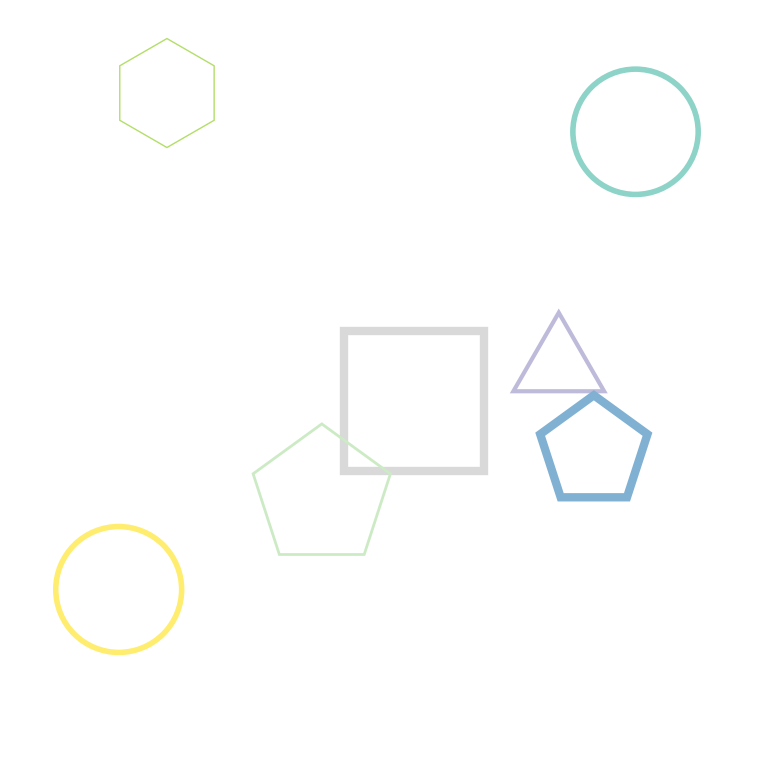[{"shape": "circle", "thickness": 2, "radius": 0.41, "center": [0.825, 0.829]}, {"shape": "triangle", "thickness": 1.5, "radius": 0.34, "center": [0.726, 0.526]}, {"shape": "pentagon", "thickness": 3, "radius": 0.37, "center": [0.771, 0.413]}, {"shape": "hexagon", "thickness": 0.5, "radius": 0.35, "center": [0.217, 0.879]}, {"shape": "square", "thickness": 3, "radius": 0.45, "center": [0.538, 0.479]}, {"shape": "pentagon", "thickness": 1, "radius": 0.47, "center": [0.418, 0.356]}, {"shape": "circle", "thickness": 2, "radius": 0.41, "center": [0.154, 0.234]}]